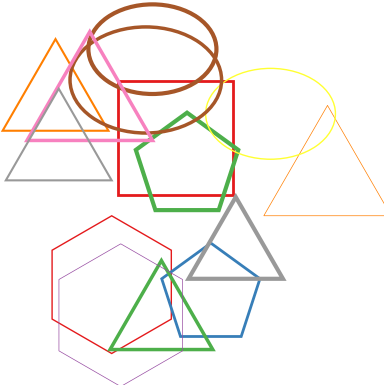[{"shape": "square", "thickness": 2, "radius": 0.74, "center": [0.456, 0.643]}, {"shape": "hexagon", "thickness": 1, "radius": 0.89, "center": [0.29, 0.261]}, {"shape": "pentagon", "thickness": 2, "radius": 0.67, "center": [0.548, 0.235]}, {"shape": "triangle", "thickness": 2.5, "radius": 0.77, "center": [0.419, 0.169]}, {"shape": "pentagon", "thickness": 3, "radius": 0.7, "center": [0.486, 0.567]}, {"shape": "hexagon", "thickness": 0.5, "radius": 0.93, "center": [0.314, 0.181]}, {"shape": "triangle", "thickness": 0.5, "radius": 0.96, "center": [0.851, 0.535]}, {"shape": "triangle", "thickness": 1.5, "radius": 0.79, "center": [0.144, 0.74]}, {"shape": "oval", "thickness": 1, "radius": 0.84, "center": [0.703, 0.704]}, {"shape": "oval", "thickness": 3, "radius": 0.83, "center": [0.396, 0.872]}, {"shape": "oval", "thickness": 2.5, "radius": 0.98, "center": [0.379, 0.792]}, {"shape": "triangle", "thickness": 2.5, "radius": 0.94, "center": [0.233, 0.729]}, {"shape": "triangle", "thickness": 3, "radius": 0.71, "center": [0.612, 0.347]}, {"shape": "triangle", "thickness": 1.5, "radius": 0.79, "center": [0.153, 0.611]}]